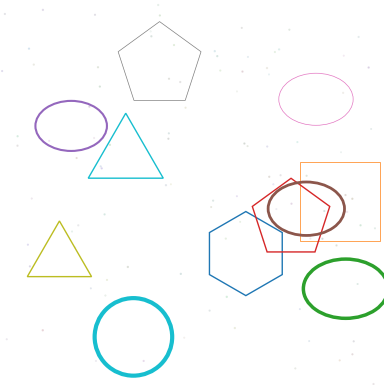[{"shape": "hexagon", "thickness": 1, "radius": 0.55, "center": [0.639, 0.341]}, {"shape": "square", "thickness": 0.5, "radius": 0.51, "center": [0.883, 0.476]}, {"shape": "oval", "thickness": 2.5, "radius": 0.55, "center": [0.898, 0.25]}, {"shape": "pentagon", "thickness": 1, "radius": 0.53, "center": [0.756, 0.431]}, {"shape": "oval", "thickness": 1.5, "radius": 0.46, "center": [0.185, 0.673]}, {"shape": "oval", "thickness": 2, "radius": 0.5, "center": [0.796, 0.458]}, {"shape": "oval", "thickness": 0.5, "radius": 0.48, "center": [0.821, 0.742]}, {"shape": "pentagon", "thickness": 0.5, "radius": 0.57, "center": [0.415, 0.831]}, {"shape": "triangle", "thickness": 1, "radius": 0.48, "center": [0.154, 0.33]}, {"shape": "circle", "thickness": 3, "radius": 0.5, "center": [0.347, 0.125]}, {"shape": "triangle", "thickness": 1, "radius": 0.56, "center": [0.327, 0.593]}]